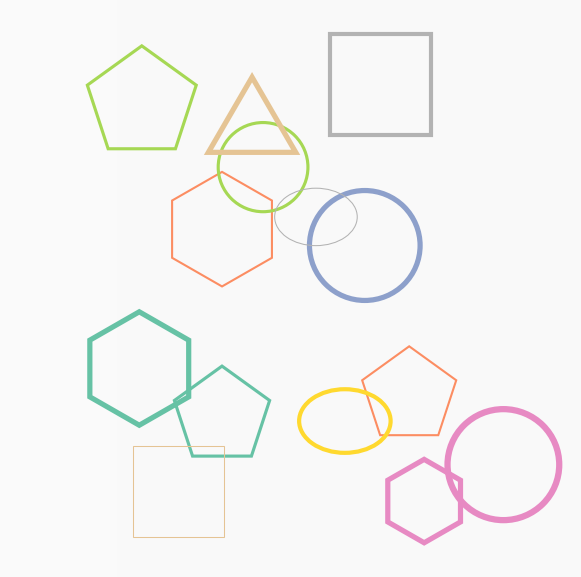[{"shape": "pentagon", "thickness": 1.5, "radius": 0.43, "center": [0.382, 0.279]}, {"shape": "hexagon", "thickness": 2.5, "radius": 0.49, "center": [0.24, 0.361]}, {"shape": "pentagon", "thickness": 1, "radius": 0.43, "center": [0.704, 0.314]}, {"shape": "hexagon", "thickness": 1, "radius": 0.5, "center": [0.382, 0.602]}, {"shape": "circle", "thickness": 2.5, "radius": 0.48, "center": [0.628, 0.574]}, {"shape": "circle", "thickness": 3, "radius": 0.48, "center": [0.866, 0.195]}, {"shape": "hexagon", "thickness": 2.5, "radius": 0.36, "center": [0.73, 0.131]}, {"shape": "pentagon", "thickness": 1.5, "radius": 0.49, "center": [0.244, 0.821]}, {"shape": "circle", "thickness": 1.5, "radius": 0.39, "center": [0.453, 0.71]}, {"shape": "oval", "thickness": 2, "radius": 0.39, "center": [0.593, 0.27]}, {"shape": "square", "thickness": 0.5, "radius": 0.39, "center": [0.307, 0.148]}, {"shape": "triangle", "thickness": 2.5, "radius": 0.43, "center": [0.434, 0.779]}, {"shape": "square", "thickness": 2, "radius": 0.44, "center": [0.655, 0.853]}, {"shape": "oval", "thickness": 0.5, "radius": 0.36, "center": [0.544, 0.624]}]